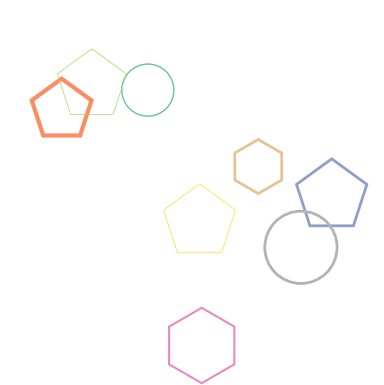[{"shape": "circle", "thickness": 1, "radius": 0.34, "center": [0.384, 0.766]}, {"shape": "pentagon", "thickness": 3, "radius": 0.41, "center": [0.16, 0.714]}, {"shape": "pentagon", "thickness": 2, "radius": 0.48, "center": [0.862, 0.491]}, {"shape": "hexagon", "thickness": 1.5, "radius": 0.49, "center": [0.524, 0.103]}, {"shape": "pentagon", "thickness": 0.5, "radius": 0.47, "center": [0.239, 0.779]}, {"shape": "pentagon", "thickness": 0.5, "radius": 0.49, "center": [0.518, 0.424]}, {"shape": "hexagon", "thickness": 2, "radius": 0.35, "center": [0.671, 0.568]}, {"shape": "circle", "thickness": 2, "radius": 0.47, "center": [0.782, 0.358]}]